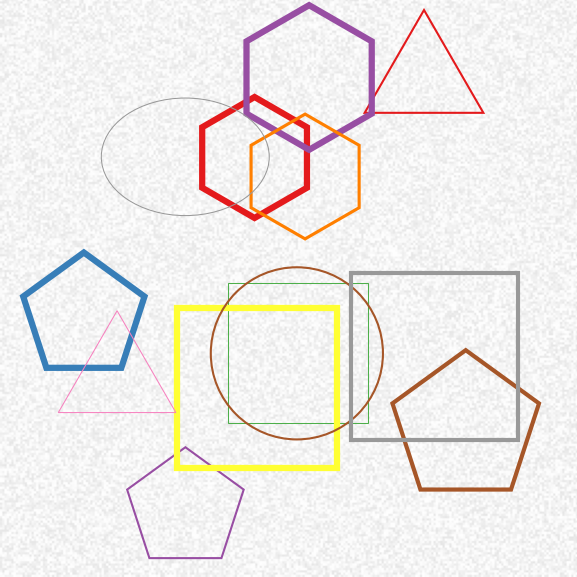[{"shape": "triangle", "thickness": 1, "radius": 0.59, "center": [0.734, 0.863]}, {"shape": "hexagon", "thickness": 3, "radius": 0.52, "center": [0.441, 0.726]}, {"shape": "pentagon", "thickness": 3, "radius": 0.55, "center": [0.145, 0.452]}, {"shape": "square", "thickness": 0.5, "radius": 0.6, "center": [0.516, 0.388]}, {"shape": "pentagon", "thickness": 1, "radius": 0.53, "center": [0.321, 0.119]}, {"shape": "hexagon", "thickness": 3, "radius": 0.63, "center": [0.535, 0.865]}, {"shape": "hexagon", "thickness": 1.5, "radius": 0.54, "center": [0.528, 0.694]}, {"shape": "square", "thickness": 3, "radius": 0.69, "center": [0.445, 0.327]}, {"shape": "circle", "thickness": 1, "radius": 0.75, "center": [0.514, 0.387]}, {"shape": "pentagon", "thickness": 2, "radius": 0.67, "center": [0.806, 0.259]}, {"shape": "triangle", "thickness": 0.5, "radius": 0.59, "center": [0.203, 0.343]}, {"shape": "square", "thickness": 2, "radius": 0.72, "center": [0.752, 0.382]}, {"shape": "oval", "thickness": 0.5, "radius": 0.73, "center": [0.321, 0.728]}]